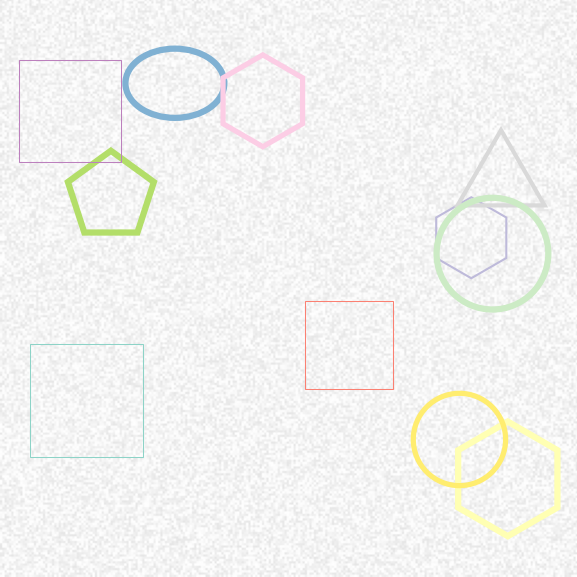[{"shape": "square", "thickness": 0.5, "radius": 0.49, "center": [0.15, 0.306]}, {"shape": "hexagon", "thickness": 3, "radius": 0.5, "center": [0.879, 0.17]}, {"shape": "hexagon", "thickness": 1, "radius": 0.35, "center": [0.816, 0.587]}, {"shape": "square", "thickness": 0.5, "radius": 0.38, "center": [0.604, 0.402]}, {"shape": "oval", "thickness": 3, "radius": 0.43, "center": [0.303, 0.855]}, {"shape": "pentagon", "thickness": 3, "radius": 0.39, "center": [0.192, 0.66]}, {"shape": "hexagon", "thickness": 2.5, "radius": 0.4, "center": [0.455, 0.825]}, {"shape": "triangle", "thickness": 2, "radius": 0.43, "center": [0.868, 0.687]}, {"shape": "square", "thickness": 0.5, "radius": 0.44, "center": [0.121, 0.807]}, {"shape": "circle", "thickness": 3, "radius": 0.48, "center": [0.853, 0.56]}, {"shape": "circle", "thickness": 2.5, "radius": 0.4, "center": [0.796, 0.238]}]